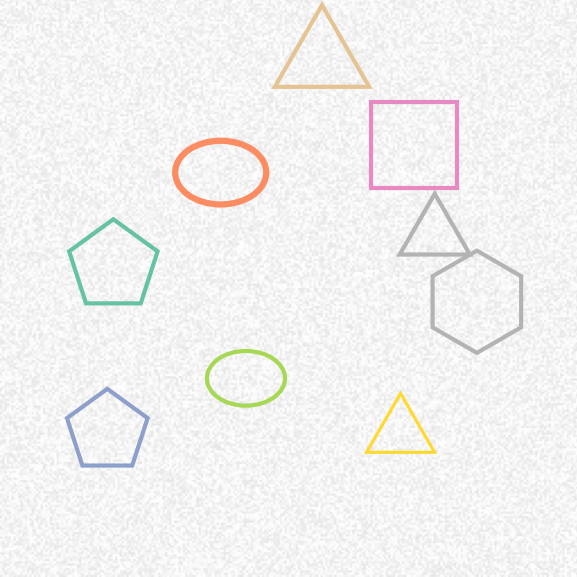[{"shape": "pentagon", "thickness": 2, "radius": 0.4, "center": [0.196, 0.539]}, {"shape": "oval", "thickness": 3, "radius": 0.39, "center": [0.382, 0.7]}, {"shape": "pentagon", "thickness": 2, "radius": 0.37, "center": [0.186, 0.252]}, {"shape": "square", "thickness": 2, "radius": 0.37, "center": [0.717, 0.748]}, {"shape": "oval", "thickness": 2, "radius": 0.34, "center": [0.426, 0.344]}, {"shape": "triangle", "thickness": 1.5, "radius": 0.34, "center": [0.694, 0.25]}, {"shape": "triangle", "thickness": 2, "radius": 0.47, "center": [0.558, 0.896]}, {"shape": "triangle", "thickness": 2, "radius": 0.35, "center": [0.753, 0.593]}, {"shape": "hexagon", "thickness": 2, "radius": 0.44, "center": [0.826, 0.477]}]